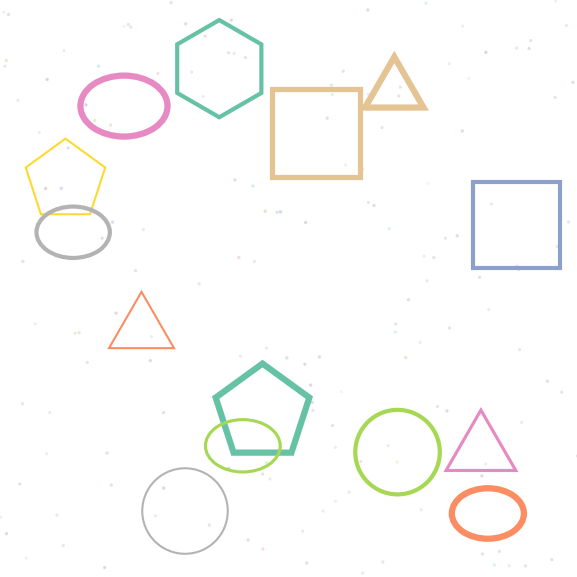[{"shape": "hexagon", "thickness": 2, "radius": 0.42, "center": [0.38, 0.88]}, {"shape": "pentagon", "thickness": 3, "radius": 0.43, "center": [0.455, 0.284]}, {"shape": "oval", "thickness": 3, "radius": 0.31, "center": [0.845, 0.11]}, {"shape": "triangle", "thickness": 1, "radius": 0.32, "center": [0.245, 0.429]}, {"shape": "square", "thickness": 2, "radius": 0.37, "center": [0.894, 0.61]}, {"shape": "oval", "thickness": 3, "radius": 0.38, "center": [0.215, 0.815]}, {"shape": "triangle", "thickness": 1.5, "radius": 0.35, "center": [0.833, 0.219]}, {"shape": "oval", "thickness": 1.5, "radius": 0.32, "center": [0.42, 0.227]}, {"shape": "circle", "thickness": 2, "radius": 0.37, "center": [0.688, 0.216]}, {"shape": "pentagon", "thickness": 1, "radius": 0.36, "center": [0.113, 0.687]}, {"shape": "square", "thickness": 2.5, "radius": 0.38, "center": [0.547, 0.769]}, {"shape": "triangle", "thickness": 3, "radius": 0.29, "center": [0.683, 0.842]}, {"shape": "circle", "thickness": 1, "radius": 0.37, "center": [0.32, 0.114]}, {"shape": "oval", "thickness": 2, "radius": 0.32, "center": [0.127, 0.597]}]